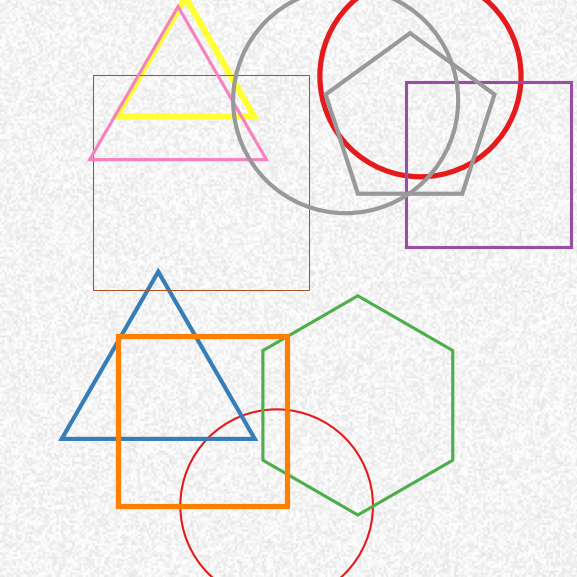[{"shape": "circle", "thickness": 2.5, "radius": 0.87, "center": [0.728, 0.867]}, {"shape": "circle", "thickness": 1, "radius": 0.83, "center": [0.479, 0.123]}, {"shape": "triangle", "thickness": 2, "radius": 0.97, "center": [0.274, 0.336]}, {"shape": "hexagon", "thickness": 1.5, "radius": 0.95, "center": [0.62, 0.297]}, {"shape": "square", "thickness": 1.5, "radius": 0.72, "center": [0.846, 0.715]}, {"shape": "square", "thickness": 2.5, "radius": 0.73, "center": [0.351, 0.27]}, {"shape": "triangle", "thickness": 3, "radius": 0.69, "center": [0.321, 0.866]}, {"shape": "square", "thickness": 0.5, "radius": 0.93, "center": [0.348, 0.683]}, {"shape": "triangle", "thickness": 1.5, "radius": 0.88, "center": [0.308, 0.811]}, {"shape": "circle", "thickness": 2, "radius": 0.97, "center": [0.599, 0.825]}, {"shape": "pentagon", "thickness": 2, "radius": 0.77, "center": [0.71, 0.788]}]